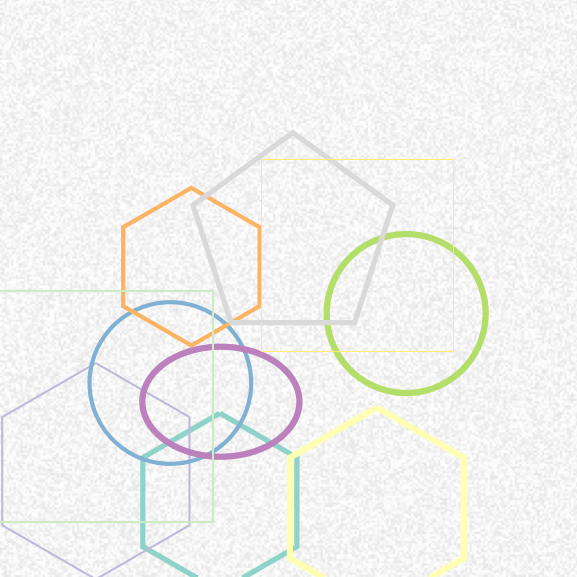[{"shape": "hexagon", "thickness": 2.5, "radius": 0.77, "center": [0.381, 0.13]}, {"shape": "hexagon", "thickness": 3, "radius": 0.87, "center": [0.653, 0.12]}, {"shape": "hexagon", "thickness": 1, "radius": 0.94, "center": [0.166, 0.183]}, {"shape": "circle", "thickness": 2, "radius": 0.7, "center": [0.295, 0.336]}, {"shape": "hexagon", "thickness": 2, "radius": 0.68, "center": [0.331, 0.537]}, {"shape": "circle", "thickness": 3, "radius": 0.69, "center": [0.703, 0.456]}, {"shape": "pentagon", "thickness": 2.5, "radius": 0.91, "center": [0.507, 0.588]}, {"shape": "oval", "thickness": 3, "radius": 0.68, "center": [0.382, 0.304]}, {"shape": "square", "thickness": 1, "radius": 1.0, "center": [0.169, 0.296]}, {"shape": "square", "thickness": 0.5, "radius": 0.83, "center": [0.618, 0.557]}]